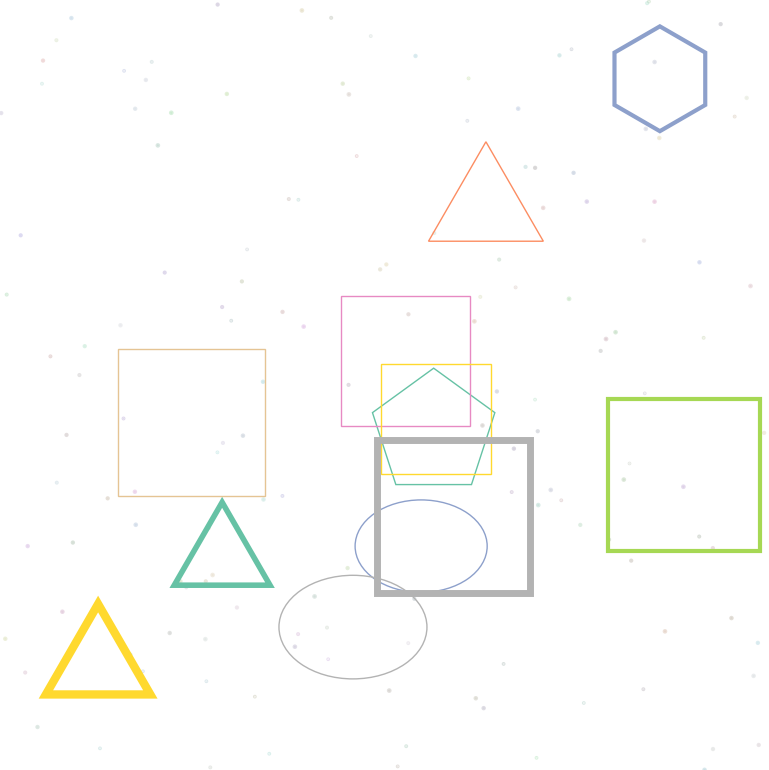[{"shape": "pentagon", "thickness": 0.5, "radius": 0.42, "center": [0.563, 0.438]}, {"shape": "triangle", "thickness": 2, "radius": 0.36, "center": [0.288, 0.276]}, {"shape": "triangle", "thickness": 0.5, "radius": 0.43, "center": [0.631, 0.73]}, {"shape": "oval", "thickness": 0.5, "radius": 0.43, "center": [0.547, 0.291]}, {"shape": "hexagon", "thickness": 1.5, "radius": 0.34, "center": [0.857, 0.898]}, {"shape": "square", "thickness": 0.5, "radius": 0.42, "center": [0.527, 0.531]}, {"shape": "square", "thickness": 1.5, "radius": 0.49, "center": [0.888, 0.383]}, {"shape": "triangle", "thickness": 3, "radius": 0.39, "center": [0.127, 0.137]}, {"shape": "square", "thickness": 0.5, "radius": 0.36, "center": [0.566, 0.456]}, {"shape": "square", "thickness": 0.5, "radius": 0.48, "center": [0.249, 0.451]}, {"shape": "oval", "thickness": 0.5, "radius": 0.48, "center": [0.458, 0.186]}, {"shape": "square", "thickness": 2.5, "radius": 0.5, "center": [0.589, 0.329]}]